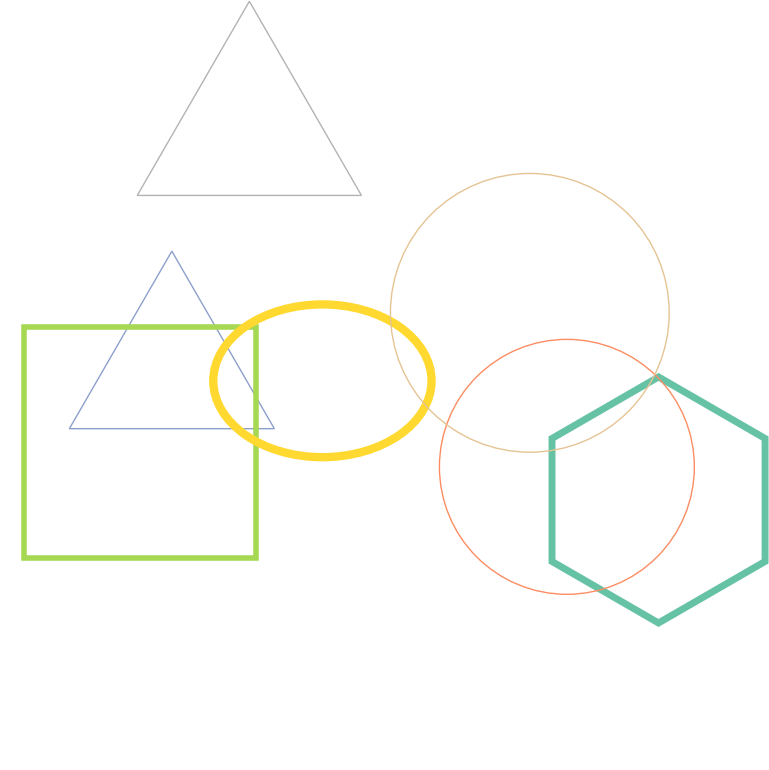[{"shape": "hexagon", "thickness": 2.5, "radius": 0.8, "center": [0.855, 0.351]}, {"shape": "circle", "thickness": 0.5, "radius": 0.83, "center": [0.736, 0.394]}, {"shape": "triangle", "thickness": 0.5, "radius": 0.77, "center": [0.223, 0.52]}, {"shape": "square", "thickness": 2, "radius": 0.75, "center": [0.182, 0.425]}, {"shape": "oval", "thickness": 3, "radius": 0.71, "center": [0.419, 0.505]}, {"shape": "circle", "thickness": 0.5, "radius": 0.91, "center": [0.688, 0.594]}, {"shape": "triangle", "thickness": 0.5, "radius": 0.84, "center": [0.324, 0.83]}]